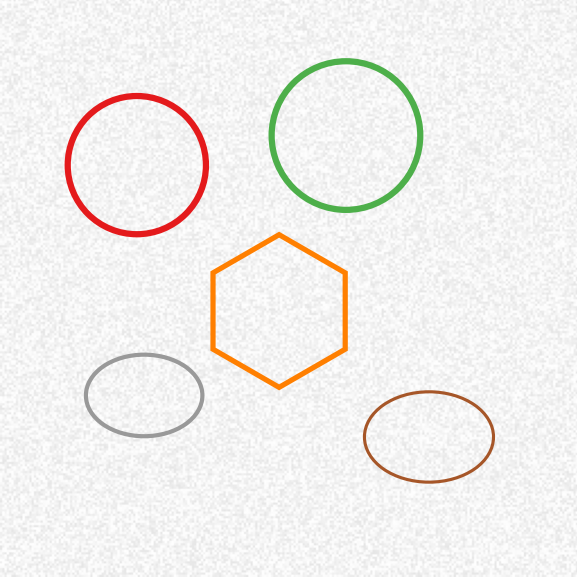[{"shape": "circle", "thickness": 3, "radius": 0.6, "center": [0.237, 0.713]}, {"shape": "circle", "thickness": 3, "radius": 0.64, "center": [0.599, 0.764]}, {"shape": "hexagon", "thickness": 2.5, "radius": 0.66, "center": [0.483, 0.461]}, {"shape": "oval", "thickness": 1.5, "radius": 0.56, "center": [0.743, 0.242]}, {"shape": "oval", "thickness": 2, "radius": 0.5, "center": [0.25, 0.314]}]